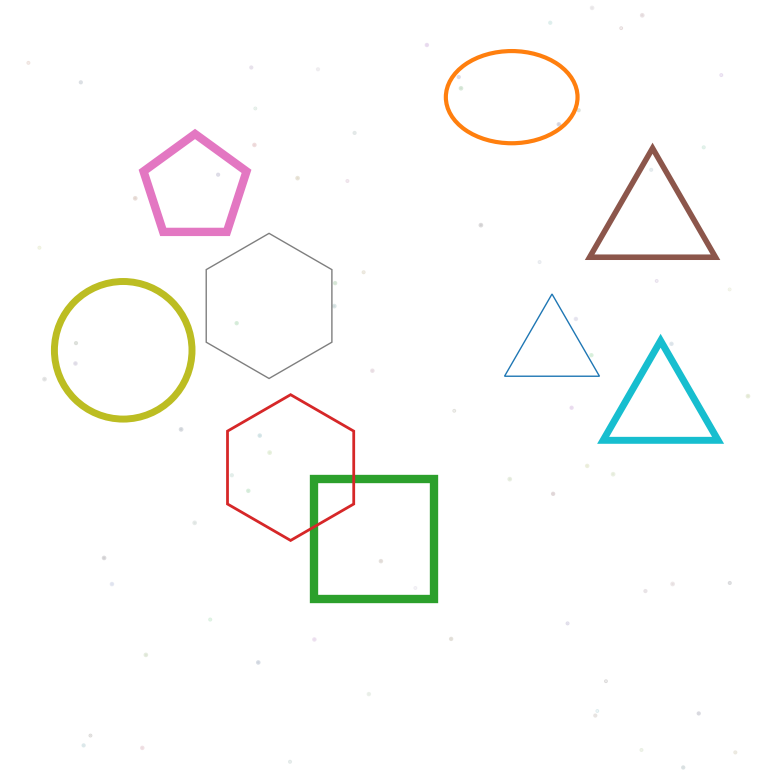[{"shape": "triangle", "thickness": 0.5, "radius": 0.36, "center": [0.717, 0.547]}, {"shape": "oval", "thickness": 1.5, "radius": 0.43, "center": [0.665, 0.874]}, {"shape": "square", "thickness": 3, "radius": 0.39, "center": [0.486, 0.3]}, {"shape": "hexagon", "thickness": 1, "radius": 0.47, "center": [0.377, 0.393]}, {"shape": "triangle", "thickness": 2, "radius": 0.47, "center": [0.847, 0.713]}, {"shape": "pentagon", "thickness": 3, "radius": 0.35, "center": [0.253, 0.756]}, {"shape": "hexagon", "thickness": 0.5, "radius": 0.47, "center": [0.349, 0.603]}, {"shape": "circle", "thickness": 2.5, "radius": 0.45, "center": [0.16, 0.545]}, {"shape": "triangle", "thickness": 2.5, "radius": 0.43, "center": [0.858, 0.471]}]